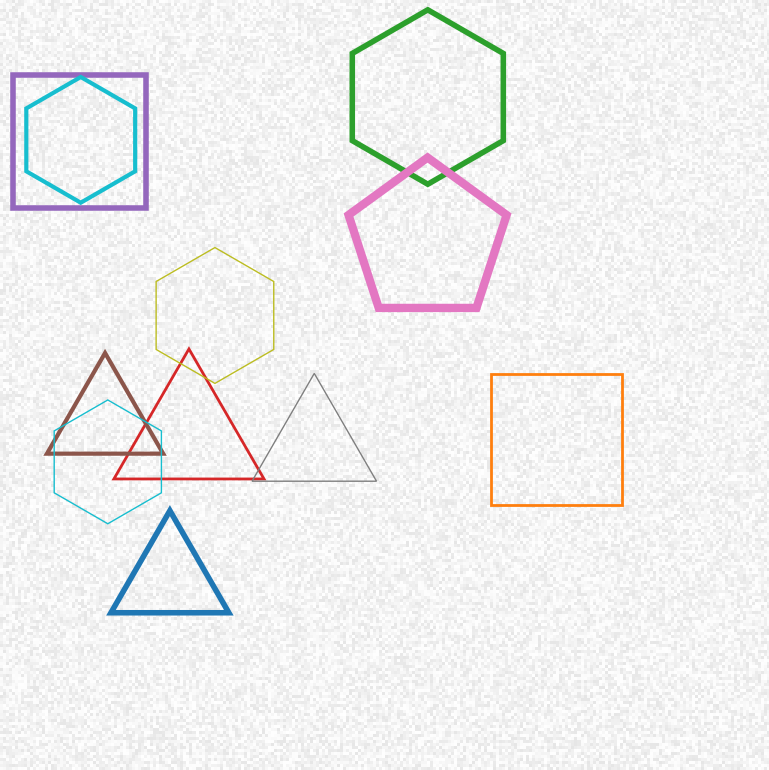[{"shape": "triangle", "thickness": 2, "radius": 0.44, "center": [0.221, 0.248]}, {"shape": "square", "thickness": 1, "radius": 0.43, "center": [0.723, 0.429]}, {"shape": "hexagon", "thickness": 2, "radius": 0.57, "center": [0.556, 0.874]}, {"shape": "triangle", "thickness": 1, "radius": 0.56, "center": [0.245, 0.434]}, {"shape": "square", "thickness": 2, "radius": 0.43, "center": [0.104, 0.816]}, {"shape": "triangle", "thickness": 1.5, "radius": 0.44, "center": [0.136, 0.454]}, {"shape": "pentagon", "thickness": 3, "radius": 0.54, "center": [0.555, 0.687]}, {"shape": "triangle", "thickness": 0.5, "radius": 0.47, "center": [0.408, 0.422]}, {"shape": "hexagon", "thickness": 0.5, "radius": 0.44, "center": [0.279, 0.59]}, {"shape": "hexagon", "thickness": 1.5, "radius": 0.41, "center": [0.105, 0.818]}, {"shape": "hexagon", "thickness": 0.5, "radius": 0.4, "center": [0.14, 0.4]}]